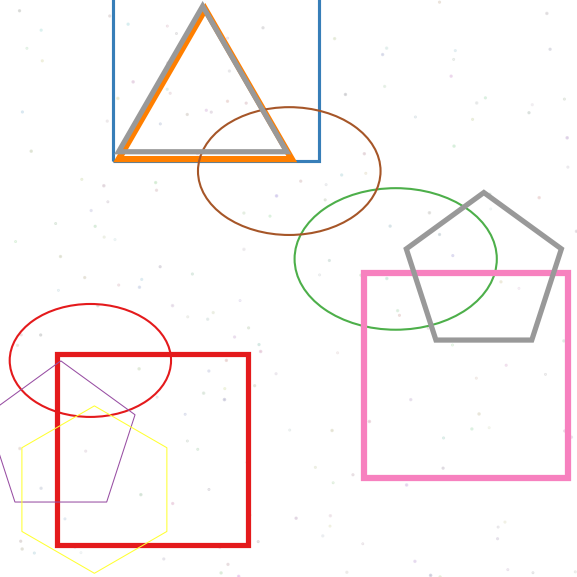[{"shape": "oval", "thickness": 1, "radius": 0.7, "center": [0.156, 0.375]}, {"shape": "square", "thickness": 2.5, "radius": 0.83, "center": [0.265, 0.221]}, {"shape": "square", "thickness": 1.5, "radius": 0.89, "center": [0.374, 0.898]}, {"shape": "oval", "thickness": 1, "radius": 0.88, "center": [0.685, 0.551]}, {"shape": "pentagon", "thickness": 0.5, "radius": 0.68, "center": [0.105, 0.239]}, {"shape": "triangle", "thickness": 3, "radius": 0.87, "center": [0.355, 0.81]}, {"shape": "hexagon", "thickness": 0.5, "radius": 0.72, "center": [0.163, 0.151]}, {"shape": "oval", "thickness": 1, "radius": 0.79, "center": [0.501, 0.703]}, {"shape": "square", "thickness": 3, "radius": 0.89, "center": [0.807, 0.349]}, {"shape": "triangle", "thickness": 2.5, "radius": 0.84, "center": [0.351, 0.82]}, {"shape": "pentagon", "thickness": 2.5, "radius": 0.71, "center": [0.838, 0.525]}]